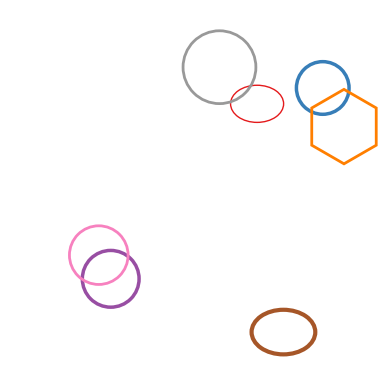[{"shape": "oval", "thickness": 1, "radius": 0.34, "center": [0.668, 0.73]}, {"shape": "circle", "thickness": 2.5, "radius": 0.34, "center": [0.838, 0.772]}, {"shape": "circle", "thickness": 2.5, "radius": 0.37, "center": [0.288, 0.276]}, {"shape": "hexagon", "thickness": 2, "radius": 0.48, "center": [0.893, 0.671]}, {"shape": "oval", "thickness": 3, "radius": 0.41, "center": [0.736, 0.137]}, {"shape": "circle", "thickness": 2, "radius": 0.38, "center": [0.257, 0.337]}, {"shape": "circle", "thickness": 2, "radius": 0.47, "center": [0.57, 0.825]}]